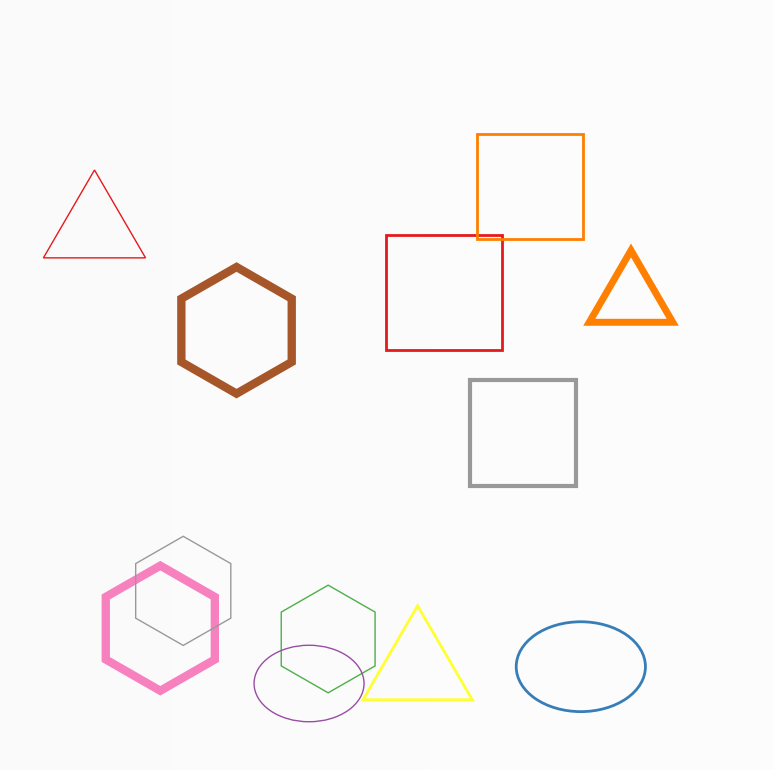[{"shape": "triangle", "thickness": 0.5, "radius": 0.38, "center": [0.122, 0.703]}, {"shape": "square", "thickness": 1, "radius": 0.37, "center": [0.573, 0.62]}, {"shape": "oval", "thickness": 1, "radius": 0.42, "center": [0.749, 0.134]}, {"shape": "hexagon", "thickness": 0.5, "radius": 0.35, "center": [0.423, 0.17]}, {"shape": "oval", "thickness": 0.5, "radius": 0.35, "center": [0.399, 0.112]}, {"shape": "square", "thickness": 1, "radius": 0.34, "center": [0.684, 0.758]}, {"shape": "triangle", "thickness": 2.5, "radius": 0.31, "center": [0.814, 0.613]}, {"shape": "triangle", "thickness": 1, "radius": 0.41, "center": [0.539, 0.132]}, {"shape": "hexagon", "thickness": 3, "radius": 0.41, "center": [0.305, 0.571]}, {"shape": "hexagon", "thickness": 3, "radius": 0.41, "center": [0.207, 0.184]}, {"shape": "hexagon", "thickness": 0.5, "radius": 0.35, "center": [0.236, 0.233]}, {"shape": "square", "thickness": 1.5, "radius": 0.34, "center": [0.675, 0.438]}]